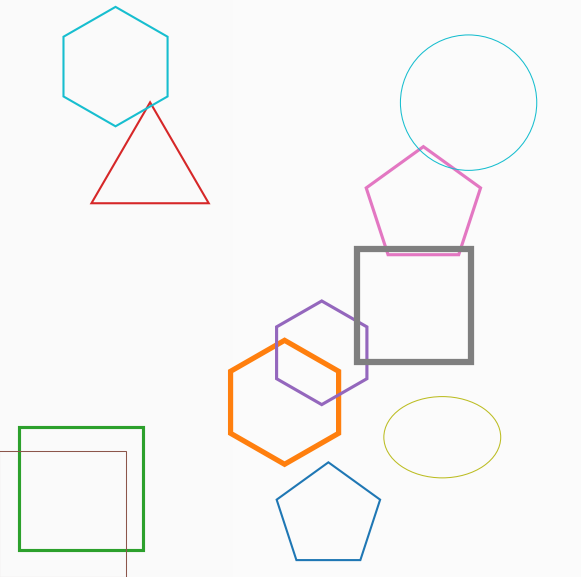[{"shape": "pentagon", "thickness": 1, "radius": 0.47, "center": [0.565, 0.105]}, {"shape": "hexagon", "thickness": 2.5, "radius": 0.54, "center": [0.49, 0.303]}, {"shape": "square", "thickness": 1.5, "radius": 0.53, "center": [0.139, 0.154]}, {"shape": "triangle", "thickness": 1, "radius": 0.58, "center": [0.258, 0.705]}, {"shape": "hexagon", "thickness": 1.5, "radius": 0.45, "center": [0.554, 0.388]}, {"shape": "square", "thickness": 0.5, "radius": 0.55, "center": [0.108, 0.109]}, {"shape": "pentagon", "thickness": 1.5, "radius": 0.52, "center": [0.728, 0.642]}, {"shape": "square", "thickness": 3, "radius": 0.49, "center": [0.712, 0.47]}, {"shape": "oval", "thickness": 0.5, "radius": 0.5, "center": [0.761, 0.242]}, {"shape": "circle", "thickness": 0.5, "radius": 0.59, "center": [0.806, 0.821]}, {"shape": "hexagon", "thickness": 1, "radius": 0.52, "center": [0.199, 0.884]}]